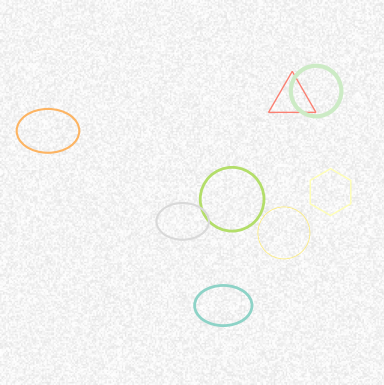[{"shape": "oval", "thickness": 2, "radius": 0.37, "center": [0.58, 0.206]}, {"shape": "hexagon", "thickness": 1, "radius": 0.3, "center": [0.858, 0.501]}, {"shape": "triangle", "thickness": 1, "radius": 0.36, "center": [0.759, 0.744]}, {"shape": "oval", "thickness": 1.5, "radius": 0.41, "center": [0.125, 0.66]}, {"shape": "circle", "thickness": 2, "radius": 0.41, "center": [0.603, 0.483]}, {"shape": "oval", "thickness": 1.5, "radius": 0.34, "center": [0.474, 0.425]}, {"shape": "circle", "thickness": 3, "radius": 0.33, "center": [0.821, 0.764]}, {"shape": "circle", "thickness": 0.5, "radius": 0.34, "center": [0.737, 0.395]}]